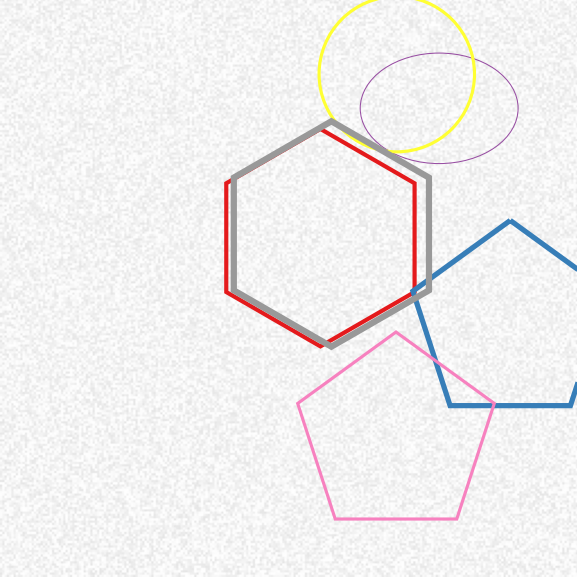[{"shape": "hexagon", "thickness": 2, "radius": 0.94, "center": [0.555, 0.588]}, {"shape": "pentagon", "thickness": 2.5, "radius": 0.89, "center": [0.884, 0.44]}, {"shape": "oval", "thickness": 0.5, "radius": 0.68, "center": [0.76, 0.812]}, {"shape": "circle", "thickness": 1.5, "radius": 0.67, "center": [0.687, 0.871]}, {"shape": "pentagon", "thickness": 1.5, "radius": 0.89, "center": [0.686, 0.245]}, {"shape": "hexagon", "thickness": 3, "radius": 0.98, "center": [0.574, 0.594]}]